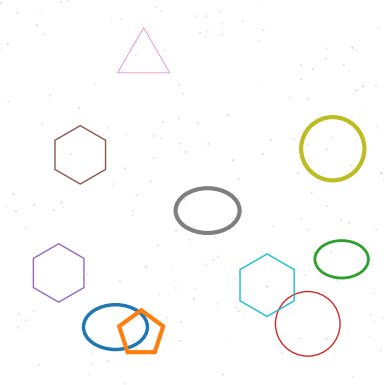[{"shape": "oval", "thickness": 2.5, "radius": 0.42, "center": [0.3, 0.15]}, {"shape": "pentagon", "thickness": 3, "radius": 0.3, "center": [0.367, 0.134]}, {"shape": "oval", "thickness": 2, "radius": 0.35, "center": [0.887, 0.327]}, {"shape": "circle", "thickness": 1, "radius": 0.42, "center": [0.799, 0.159]}, {"shape": "hexagon", "thickness": 1, "radius": 0.38, "center": [0.152, 0.291]}, {"shape": "hexagon", "thickness": 1, "radius": 0.38, "center": [0.208, 0.598]}, {"shape": "triangle", "thickness": 0.5, "radius": 0.39, "center": [0.373, 0.85]}, {"shape": "oval", "thickness": 3, "radius": 0.42, "center": [0.539, 0.453]}, {"shape": "circle", "thickness": 3, "radius": 0.41, "center": [0.864, 0.614]}, {"shape": "hexagon", "thickness": 1, "radius": 0.41, "center": [0.694, 0.259]}]